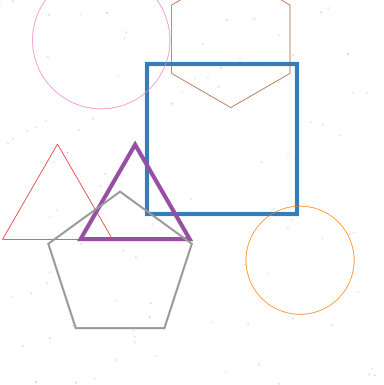[{"shape": "triangle", "thickness": 0.5, "radius": 0.82, "center": [0.149, 0.461]}, {"shape": "square", "thickness": 3, "radius": 0.97, "center": [0.578, 0.64]}, {"shape": "triangle", "thickness": 3, "radius": 0.82, "center": [0.351, 0.461]}, {"shape": "circle", "thickness": 0.5, "radius": 0.7, "center": [0.779, 0.324]}, {"shape": "hexagon", "thickness": 0.5, "radius": 0.89, "center": [0.599, 0.898]}, {"shape": "circle", "thickness": 0.5, "radius": 0.89, "center": [0.263, 0.896]}, {"shape": "pentagon", "thickness": 1.5, "radius": 0.98, "center": [0.312, 0.306]}]